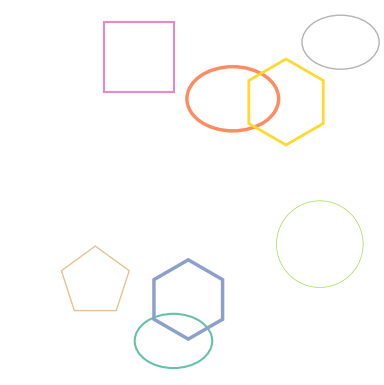[{"shape": "oval", "thickness": 1.5, "radius": 0.5, "center": [0.451, 0.114]}, {"shape": "oval", "thickness": 2.5, "radius": 0.6, "center": [0.605, 0.743]}, {"shape": "hexagon", "thickness": 2.5, "radius": 0.51, "center": [0.489, 0.222]}, {"shape": "square", "thickness": 1.5, "radius": 0.45, "center": [0.362, 0.853]}, {"shape": "circle", "thickness": 0.5, "radius": 0.56, "center": [0.831, 0.366]}, {"shape": "hexagon", "thickness": 2, "radius": 0.56, "center": [0.743, 0.735]}, {"shape": "pentagon", "thickness": 1, "radius": 0.46, "center": [0.248, 0.268]}, {"shape": "oval", "thickness": 1, "radius": 0.5, "center": [0.885, 0.89]}]